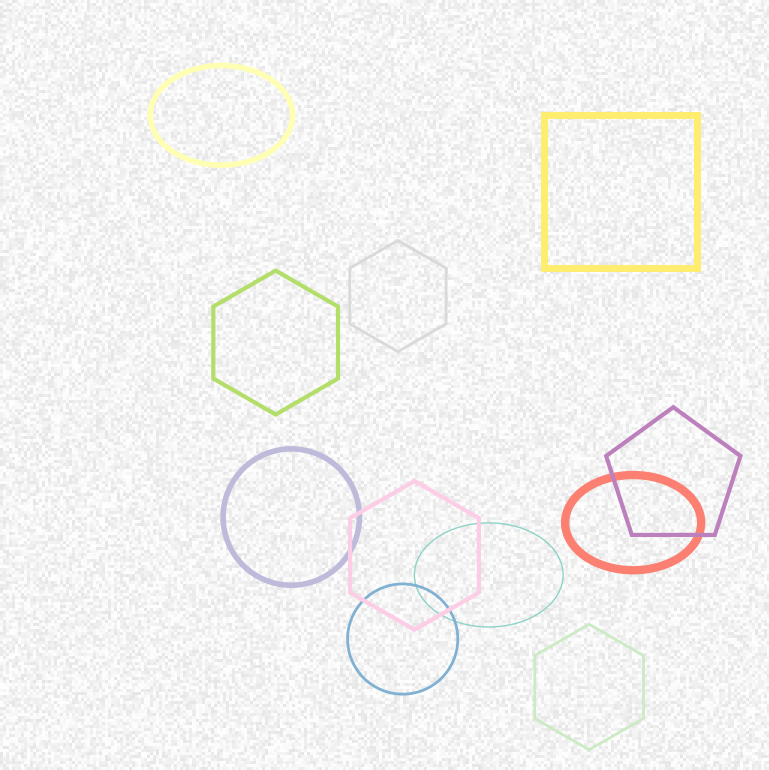[{"shape": "oval", "thickness": 0.5, "radius": 0.48, "center": [0.635, 0.253]}, {"shape": "oval", "thickness": 2, "radius": 0.46, "center": [0.288, 0.85]}, {"shape": "circle", "thickness": 2, "radius": 0.44, "center": [0.378, 0.328]}, {"shape": "oval", "thickness": 3, "radius": 0.44, "center": [0.822, 0.321]}, {"shape": "circle", "thickness": 1, "radius": 0.36, "center": [0.523, 0.17]}, {"shape": "hexagon", "thickness": 1.5, "radius": 0.47, "center": [0.358, 0.555]}, {"shape": "hexagon", "thickness": 1.5, "radius": 0.48, "center": [0.538, 0.279]}, {"shape": "hexagon", "thickness": 1, "radius": 0.36, "center": [0.517, 0.616]}, {"shape": "pentagon", "thickness": 1.5, "radius": 0.46, "center": [0.874, 0.379]}, {"shape": "hexagon", "thickness": 1, "radius": 0.41, "center": [0.765, 0.108]}, {"shape": "square", "thickness": 2.5, "radius": 0.5, "center": [0.806, 0.752]}]